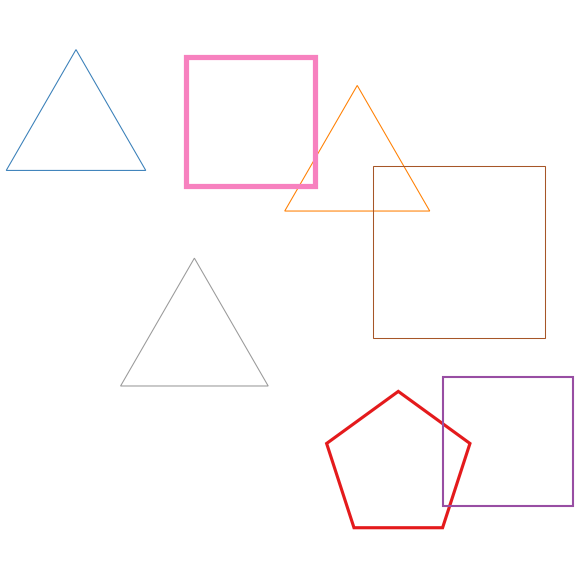[{"shape": "pentagon", "thickness": 1.5, "radius": 0.65, "center": [0.69, 0.191]}, {"shape": "triangle", "thickness": 0.5, "radius": 0.7, "center": [0.132, 0.774]}, {"shape": "square", "thickness": 1, "radius": 0.56, "center": [0.88, 0.235]}, {"shape": "triangle", "thickness": 0.5, "radius": 0.72, "center": [0.619, 0.706]}, {"shape": "square", "thickness": 0.5, "radius": 0.75, "center": [0.795, 0.562]}, {"shape": "square", "thickness": 2.5, "radius": 0.56, "center": [0.434, 0.788]}, {"shape": "triangle", "thickness": 0.5, "radius": 0.74, "center": [0.337, 0.405]}]